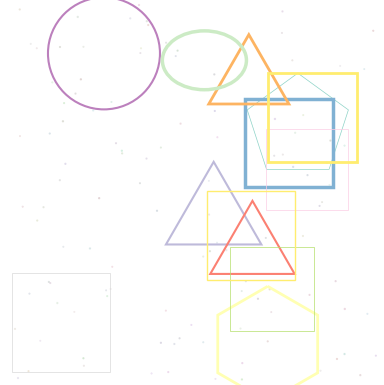[{"shape": "pentagon", "thickness": 0.5, "radius": 0.69, "center": [0.774, 0.672]}, {"shape": "hexagon", "thickness": 2, "radius": 0.75, "center": [0.695, 0.107]}, {"shape": "triangle", "thickness": 1.5, "radius": 0.72, "center": [0.555, 0.437]}, {"shape": "triangle", "thickness": 1.5, "radius": 0.63, "center": [0.656, 0.352]}, {"shape": "square", "thickness": 2.5, "radius": 0.57, "center": [0.75, 0.629]}, {"shape": "triangle", "thickness": 2, "radius": 0.6, "center": [0.646, 0.79]}, {"shape": "square", "thickness": 0.5, "radius": 0.55, "center": [0.707, 0.25]}, {"shape": "square", "thickness": 0.5, "radius": 0.53, "center": [0.797, 0.56]}, {"shape": "square", "thickness": 0.5, "radius": 0.64, "center": [0.158, 0.162]}, {"shape": "circle", "thickness": 1.5, "radius": 0.73, "center": [0.27, 0.861]}, {"shape": "oval", "thickness": 2.5, "radius": 0.55, "center": [0.531, 0.843]}, {"shape": "square", "thickness": 2, "radius": 0.58, "center": [0.811, 0.696]}, {"shape": "square", "thickness": 1, "radius": 0.57, "center": [0.653, 0.389]}]